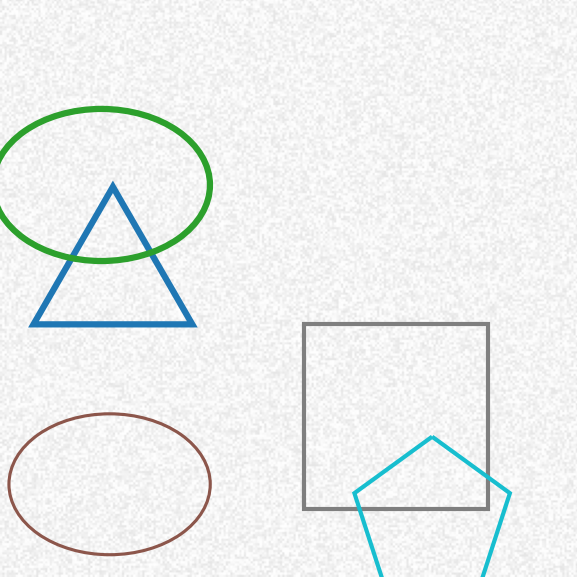[{"shape": "triangle", "thickness": 3, "radius": 0.79, "center": [0.195, 0.517]}, {"shape": "oval", "thickness": 3, "radius": 0.94, "center": [0.175, 0.679]}, {"shape": "oval", "thickness": 1.5, "radius": 0.87, "center": [0.19, 0.161]}, {"shape": "square", "thickness": 2, "radius": 0.8, "center": [0.686, 0.278]}, {"shape": "pentagon", "thickness": 2, "radius": 0.71, "center": [0.748, 0.101]}]